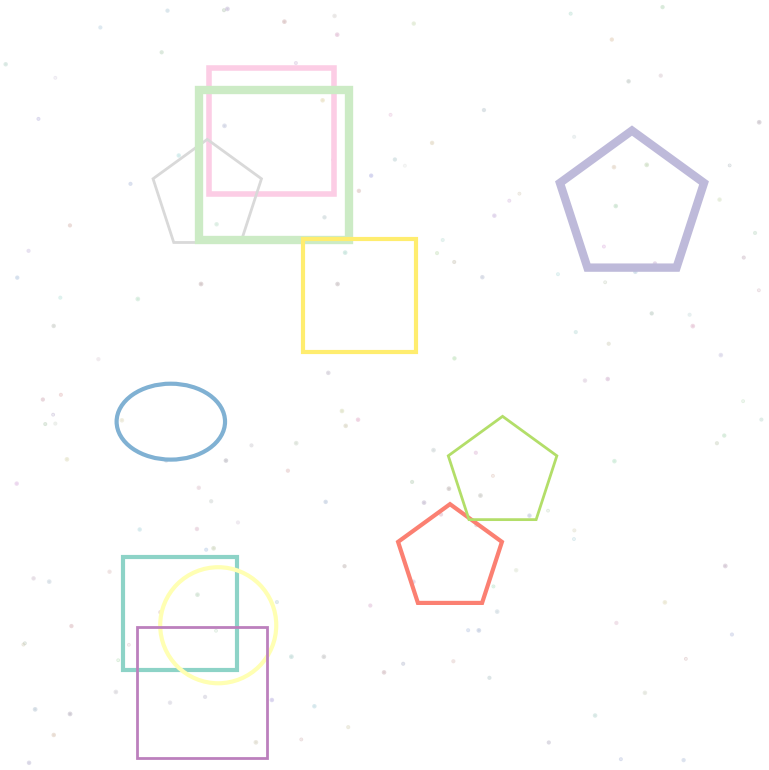[{"shape": "square", "thickness": 1.5, "radius": 0.37, "center": [0.234, 0.203]}, {"shape": "circle", "thickness": 1.5, "radius": 0.38, "center": [0.283, 0.188]}, {"shape": "pentagon", "thickness": 3, "radius": 0.49, "center": [0.821, 0.732]}, {"shape": "pentagon", "thickness": 1.5, "radius": 0.35, "center": [0.584, 0.274]}, {"shape": "oval", "thickness": 1.5, "radius": 0.35, "center": [0.222, 0.452]}, {"shape": "pentagon", "thickness": 1, "radius": 0.37, "center": [0.653, 0.385]}, {"shape": "square", "thickness": 2, "radius": 0.41, "center": [0.352, 0.83]}, {"shape": "pentagon", "thickness": 1, "radius": 0.37, "center": [0.269, 0.745]}, {"shape": "square", "thickness": 1, "radius": 0.42, "center": [0.262, 0.1]}, {"shape": "square", "thickness": 3, "radius": 0.49, "center": [0.356, 0.786]}, {"shape": "square", "thickness": 1.5, "radius": 0.37, "center": [0.467, 0.616]}]